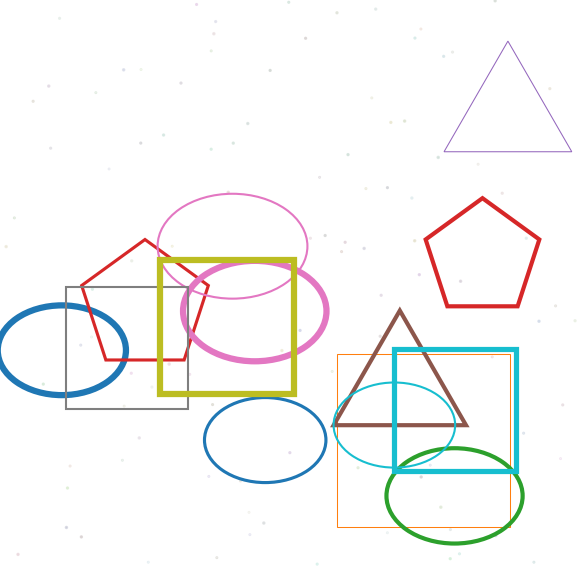[{"shape": "oval", "thickness": 3, "radius": 0.56, "center": [0.107, 0.393]}, {"shape": "oval", "thickness": 1.5, "radius": 0.53, "center": [0.459, 0.237]}, {"shape": "square", "thickness": 0.5, "radius": 0.75, "center": [0.733, 0.236]}, {"shape": "oval", "thickness": 2, "radius": 0.59, "center": [0.787, 0.14]}, {"shape": "pentagon", "thickness": 2, "radius": 0.52, "center": [0.835, 0.552]}, {"shape": "pentagon", "thickness": 1.5, "radius": 0.58, "center": [0.251, 0.469]}, {"shape": "triangle", "thickness": 0.5, "radius": 0.64, "center": [0.88, 0.8]}, {"shape": "triangle", "thickness": 2, "radius": 0.66, "center": [0.692, 0.329]}, {"shape": "oval", "thickness": 1, "radius": 0.65, "center": [0.403, 0.573]}, {"shape": "oval", "thickness": 3, "radius": 0.62, "center": [0.441, 0.46]}, {"shape": "square", "thickness": 1, "radius": 0.53, "center": [0.22, 0.397]}, {"shape": "square", "thickness": 3, "radius": 0.58, "center": [0.393, 0.433]}, {"shape": "square", "thickness": 2.5, "radius": 0.53, "center": [0.788, 0.289]}, {"shape": "oval", "thickness": 1, "radius": 0.53, "center": [0.683, 0.263]}]